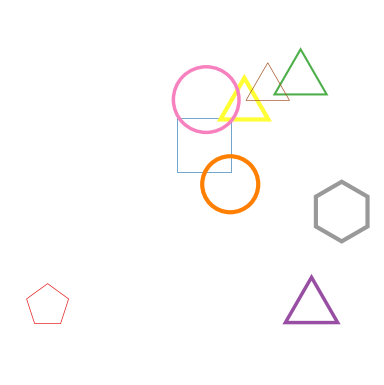[{"shape": "pentagon", "thickness": 0.5, "radius": 0.29, "center": [0.124, 0.206]}, {"shape": "square", "thickness": 0.5, "radius": 0.35, "center": [0.53, 0.623]}, {"shape": "triangle", "thickness": 1.5, "radius": 0.39, "center": [0.781, 0.794]}, {"shape": "triangle", "thickness": 2.5, "radius": 0.39, "center": [0.809, 0.201]}, {"shape": "circle", "thickness": 3, "radius": 0.36, "center": [0.598, 0.521]}, {"shape": "triangle", "thickness": 3, "radius": 0.36, "center": [0.635, 0.726]}, {"shape": "triangle", "thickness": 0.5, "radius": 0.33, "center": [0.695, 0.772]}, {"shape": "circle", "thickness": 2.5, "radius": 0.43, "center": [0.536, 0.741]}, {"shape": "hexagon", "thickness": 3, "radius": 0.39, "center": [0.888, 0.451]}]